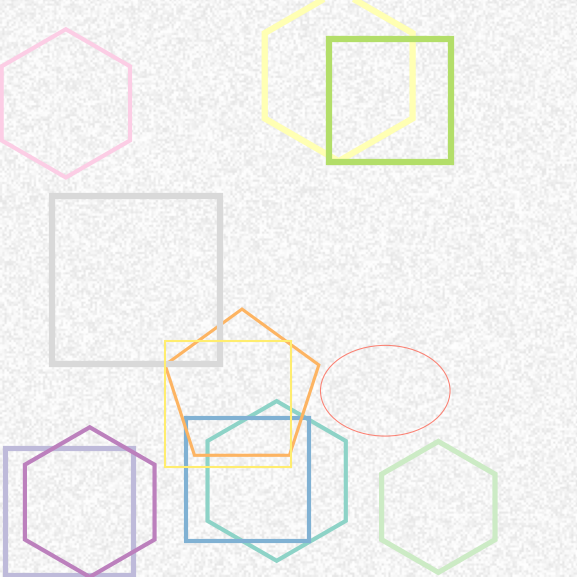[{"shape": "hexagon", "thickness": 2, "radius": 0.69, "center": [0.479, 0.166]}, {"shape": "hexagon", "thickness": 3, "radius": 0.74, "center": [0.586, 0.868]}, {"shape": "square", "thickness": 2.5, "radius": 0.55, "center": [0.119, 0.114]}, {"shape": "oval", "thickness": 0.5, "radius": 0.56, "center": [0.667, 0.323]}, {"shape": "square", "thickness": 2, "radius": 0.53, "center": [0.429, 0.169]}, {"shape": "pentagon", "thickness": 1.5, "radius": 0.7, "center": [0.419, 0.324]}, {"shape": "square", "thickness": 3, "radius": 0.53, "center": [0.675, 0.825]}, {"shape": "hexagon", "thickness": 2, "radius": 0.64, "center": [0.114, 0.82]}, {"shape": "square", "thickness": 3, "radius": 0.73, "center": [0.235, 0.514]}, {"shape": "hexagon", "thickness": 2, "radius": 0.65, "center": [0.155, 0.13]}, {"shape": "hexagon", "thickness": 2.5, "radius": 0.57, "center": [0.759, 0.121]}, {"shape": "square", "thickness": 1, "radius": 0.55, "center": [0.395, 0.3]}]